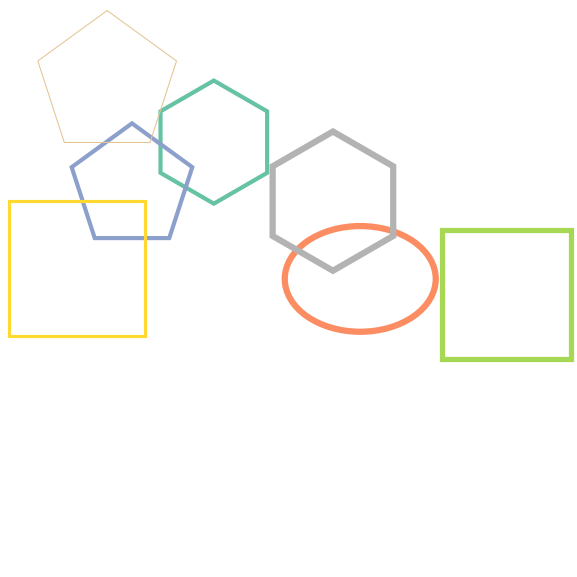[{"shape": "hexagon", "thickness": 2, "radius": 0.53, "center": [0.37, 0.753]}, {"shape": "oval", "thickness": 3, "radius": 0.65, "center": [0.624, 0.516]}, {"shape": "pentagon", "thickness": 2, "radius": 0.55, "center": [0.229, 0.676]}, {"shape": "square", "thickness": 2.5, "radius": 0.56, "center": [0.876, 0.488]}, {"shape": "square", "thickness": 1.5, "radius": 0.58, "center": [0.133, 0.534]}, {"shape": "pentagon", "thickness": 0.5, "radius": 0.63, "center": [0.186, 0.855]}, {"shape": "hexagon", "thickness": 3, "radius": 0.6, "center": [0.577, 0.651]}]